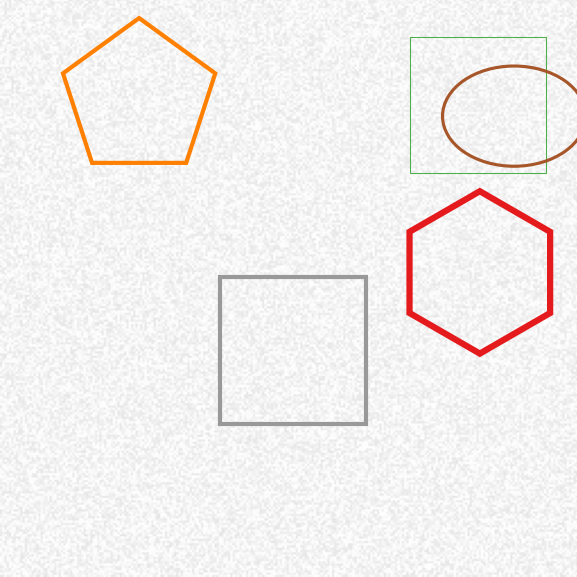[{"shape": "hexagon", "thickness": 3, "radius": 0.7, "center": [0.831, 0.527]}, {"shape": "square", "thickness": 0.5, "radius": 0.59, "center": [0.828, 0.817]}, {"shape": "pentagon", "thickness": 2, "radius": 0.69, "center": [0.241, 0.829]}, {"shape": "oval", "thickness": 1.5, "radius": 0.62, "center": [0.89, 0.798]}, {"shape": "square", "thickness": 2, "radius": 0.63, "center": [0.507, 0.392]}]